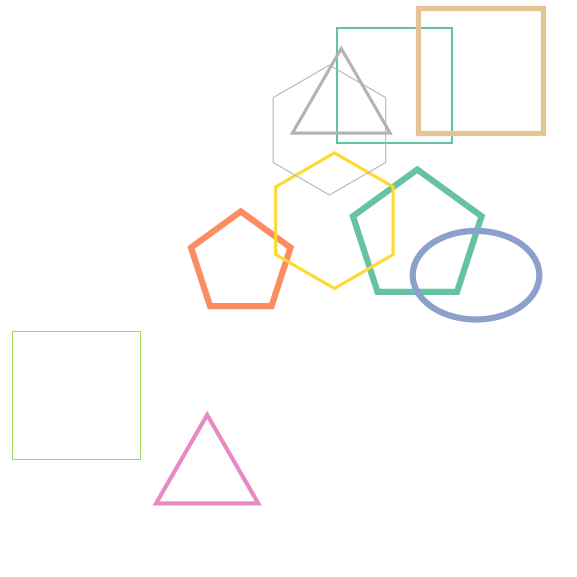[{"shape": "square", "thickness": 1, "radius": 0.5, "center": [0.682, 0.851]}, {"shape": "pentagon", "thickness": 3, "radius": 0.59, "center": [0.723, 0.588]}, {"shape": "pentagon", "thickness": 3, "radius": 0.45, "center": [0.417, 0.542]}, {"shape": "oval", "thickness": 3, "radius": 0.55, "center": [0.824, 0.523]}, {"shape": "triangle", "thickness": 2, "radius": 0.51, "center": [0.359, 0.179]}, {"shape": "square", "thickness": 0.5, "radius": 0.55, "center": [0.131, 0.315]}, {"shape": "hexagon", "thickness": 1.5, "radius": 0.59, "center": [0.579, 0.617]}, {"shape": "square", "thickness": 2.5, "radius": 0.54, "center": [0.832, 0.877]}, {"shape": "triangle", "thickness": 1.5, "radius": 0.49, "center": [0.591, 0.817]}, {"shape": "hexagon", "thickness": 0.5, "radius": 0.56, "center": [0.57, 0.774]}]